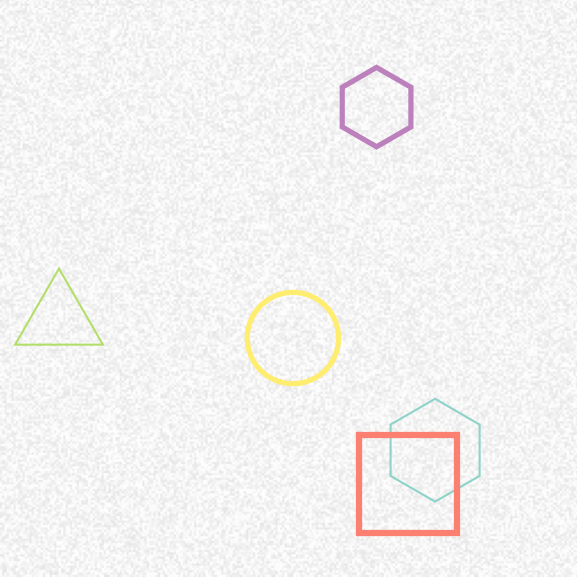[{"shape": "hexagon", "thickness": 1, "radius": 0.44, "center": [0.753, 0.22]}, {"shape": "square", "thickness": 3, "radius": 0.42, "center": [0.706, 0.161]}, {"shape": "triangle", "thickness": 1, "radius": 0.44, "center": [0.102, 0.446]}, {"shape": "hexagon", "thickness": 2.5, "radius": 0.34, "center": [0.652, 0.814]}, {"shape": "circle", "thickness": 2.5, "radius": 0.4, "center": [0.507, 0.414]}]